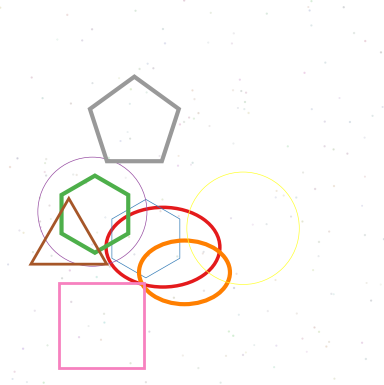[{"shape": "oval", "thickness": 2.5, "radius": 0.74, "center": [0.423, 0.358]}, {"shape": "hexagon", "thickness": 0.5, "radius": 0.51, "center": [0.379, 0.38]}, {"shape": "hexagon", "thickness": 3, "radius": 0.5, "center": [0.246, 0.444]}, {"shape": "circle", "thickness": 0.5, "radius": 0.71, "center": [0.24, 0.45]}, {"shape": "oval", "thickness": 3, "radius": 0.59, "center": [0.479, 0.293]}, {"shape": "circle", "thickness": 0.5, "radius": 0.73, "center": [0.631, 0.407]}, {"shape": "triangle", "thickness": 2, "radius": 0.57, "center": [0.179, 0.371]}, {"shape": "square", "thickness": 2, "radius": 0.55, "center": [0.264, 0.154]}, {"shape": "pentagon", "thickness": 3, "radius": 0.61, "center": [0.349, 0.679]}]